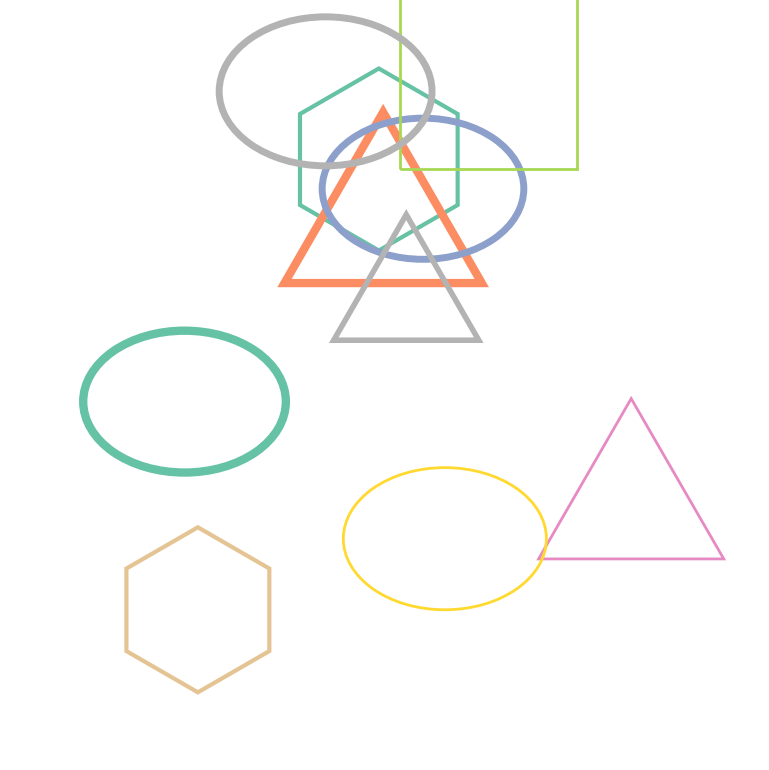[{"shape": "hexagon", "thickness": 1.5, "radius": 0.59, "center": [0.492, 0.793]}, {"shape": "oval", "thickness": 3, "radius": 0.66, "center": [0.24, 0.478]}, {"shape": "triangle", "thickness": 3, "radius": 0.74, "center": [0.498, 0.706]}, {"shape": "oval", "thickness": 2.5, "radius": 0.65, "center": [0.549, 0.755]}, {"shape": "triangle", "thickness": 1, "radius": 0.69, "center": [0.82, 0.344]}, {"shape": "square", "thickness": 1, "radius": 0.57, "center": [0.635, 0.894]}, {"shape": "oval", "thickness": 1, "radius": 0.66, "center": [0.578, 0.3]}, {"shape": "hexagon", "thickness": 1.5, "radius": 0.54, "center": [0.257, 0.208]}, {"shape": "triangle", "thickness": 2, "radius": 0.54, "center": [0.528, 0.613]}, {"shape": "oval", "thickness": 2.5, "radius": 0.69, "center": [0.423, 0.881]}]